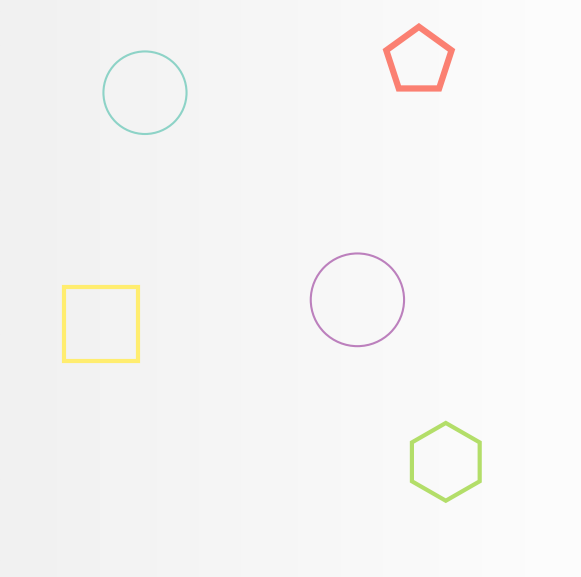[{"shape": "circle", "thickness": 1, "radius": 0.36, "center": [0.249, 0.839]}, {"shape": "pentagon", "thickness": 3, "radius": 0.3, "center": [0.721, 0.894]}, {"shape": "hexagon", "thickness": 2, "radius": 0.34, "center": [0.767, 0.199]}, {"shape": "circle", "thickness": 1, "radius": 0.4, "center": [0.615, 0.48]}, {"shape": "square", "thickness": 2, "radius": 0.32, "center": [0.174, 0.438]}]